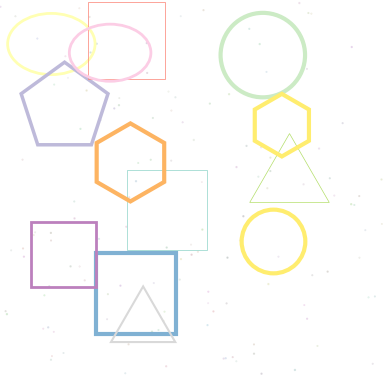[{"shape": "square", "thickness": 0.5, "radius": 0.52, "center": [0.433, 0.455]}, {"shape": "oval", "thickness": 2, "radius": 0.57, "center": [0.133, 0.886]}, {"shape": "pentagon", "thickness": 2.5, "radius": 0.59, "center": [0.168, 0.72]}, {"shape": "square", "thickness": 0.5, "radius": 0.5, "center": [0.329, 0.895]}, {"shape": "square", "thickness": 3, "radius": 0.52, "center": [0.354, 0.237]}, {"shape": "hexagon", "thickness": 3, "radius": 0.51, "center": [0.339, 0.578]}, {"shape": "triangle", "thickness": 0.5, "radius": 0.6, "center": [0.752, 0.534]}, {"shape": "oval", "thickness": 2, "radius": 0.53, "center": [0.286, 0.863]}, {"shape": "triangle", "thickness": 1.5, "radius": 0.48, "center": [0.372, 0.16]}, {"shape": "square", "thickness": 2, "radius": 0.42, "center": [0.165, 0.34]}, {"shape": "circle", "thickness": 3, "radius": 0.55, "center": [0.683, 0.857]}, {"shape": "circle", "thickness": 3, "radius": 0.41, "center": [0.71, 0.373]}, {"shape": "hexagon", "thickness": 3, "radius": 0.41, "center": [0.732, 0.675]}]